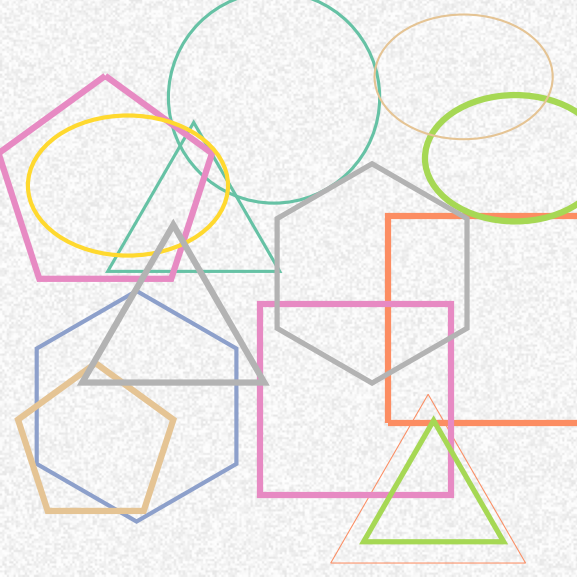[{"shape": "circle", "thickness": 1.5, "radius": 0.91, "center": [0.475, 0.83]}, {"shape": "triangle", "thickness": 1.5, "radius": 0.86, "center": [0.335, 0.615]}, {"shape": "square", "thickness": 3, "radius": 0.89, "center": [0.85, 0.446]}, {"shape": "triangle", "thickness": 0.5, "radius": 0.97, "center": [0.741, 0.122]}, {"shape": "hexagon", "thickness": 2, "radius": 1.0, "center": [0.236, 0.296]}, {"shape": "pentagon", "thickness": 3, "radius": 0.97, "center": [0.182, 0.674]}, {"shape": "square", "thickness": 3, "radius": 0.83, "center": [0.616, 0.307]}, {"shape": "triangle", "thickness": 2.5, "radius": 0.7, "center": [0.751, 0.131]}, {"shape": "oval", "thickness": 3, "radius": 0.78, "center": [0.892, 0.725]}, {"shape": "oval", "thickness": 2, "radius": 0.87, "center": [0.222, 0.678]}, {"shape": "oval", "thickness": 1, "radius": 0.77, "center": [0.803, 0.866]}, {"shape": "pentagon", "thickness": 3, "radius": 0.71, "center": [0.166, 0.229]}, {"shape": "hexagon", "thickness": 2.5, "radius": 0.95, "center": [0.644, 0.526]}, {"shape": "triangle", "thickness": 3, "radius": 0.91, "center": [0.3, 0.428]}]